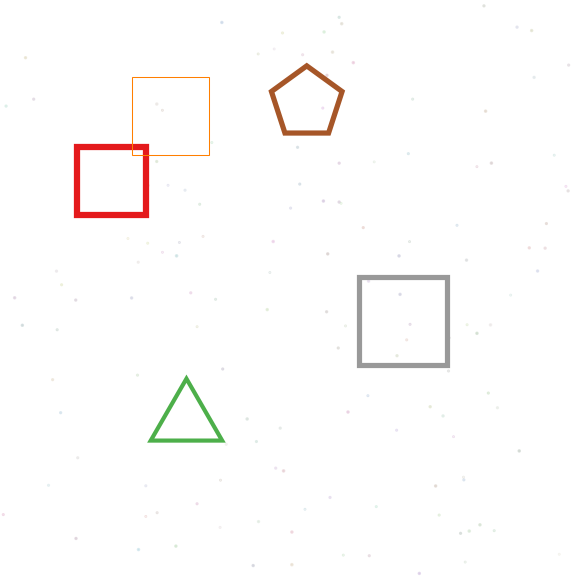[{"shape": "square", "thickness": 3, "radius": 0.3, "center": [0.193, 0.686]}, {"shape": "triangle", "thickness": 2, "radius": 0.36, "center": [0.323, 0.272]}, {"shape": "square", "thickness": 0.5, "radius": 0.33, "center": [0.295, 0.798]}, {"shape": "pentagon", "thickness": 2.5, "radius": 0.32, "center": [0.531, 0.821]}, {"shape": "square", "thickness": 2.5, "radius": 0.38, "center": [0.698, 0.443]}]